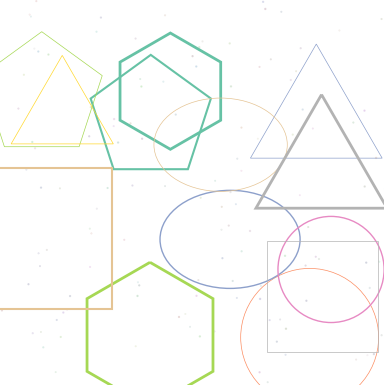[{"shape": "pentagon", "thickness": 1.5, "radius": 0.82, "center": [0.392, 0.693]}, {"shape": "hexagon", "thickness": 2, "radius": 0.75, "center": [0.443, 0.763]}, {"shape": "circle", "thickness": 0.5, "radius": 0.9, "center": [0.804, 0.124]}, {"shape": "triangle", "thickness": 0.5, "radius": 0.99, "center": [0.822, 0.688]}, {"shape": "oval", "thickness": 1, "radius": 0.91, "center": [0.598, 0.378]}, {"shape": "circle", "thickness": 1, "radius": 0.69, "center": [0.86, 0.3]}, {"shape": "pentagon", "thickness": 0.5, "radius": 0.83, "center": [0.108, 0.753]}, {"shape": "hexagon", "thickness": 2, "radius": 0.94, "center": [0.39, 0.13]}, {"shape": "triangle", "thickness": 0.5, "radius": 0.77, "center": [0.162, 0.703]}, {"shape": "oval", "thickness": 0.5, "radius": 0.87, "center": [0.573, 0.624]}, {"shape": "square", "thickness": 1.5, "radius": 0.92, "center": [0.107, 0.381]}, {"shape": "triangle", "thickness": 2, "radius": 0.98, "center": [0.835, 0.558]}, {"shape": "square", "thickness": 0.5, "radius": 0.72, "center": [0.838, 0.23]}]